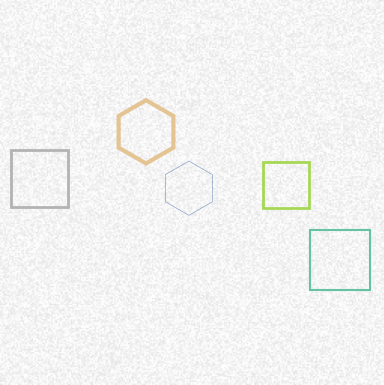[{"shape": "square", "thickness": 1.5, "radius": 0.39, "center": [0.884, 0.325]}, {"shape": "hexagon", "thickness": 0.5, "radius": 0.35, "center": [0.491, 0.511]}, {"shape": "square", "thickness": 2, "radius": 0.3, "center": [0.744, 0.52]}, {"shape": "hexagon", "thickness": 3, "radius": 0.41, "center": [0.379, 0.658]}, {"shape": "square", "thickness": 2, "radius": 0.37, "center": [0.103, 0.536]}]